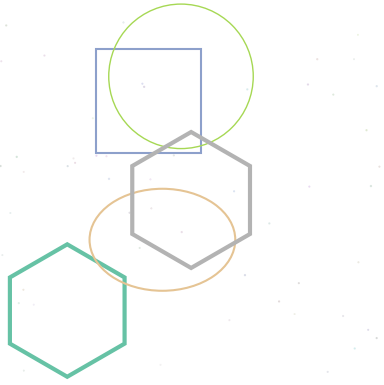[{"shape": "hexagon", "thickness": 3, "radius": 0.86, "center": [0.175, 0.193]}, {"shape": "square", "thickness": 1.5, "radius": 0.68, "center": [0.385, 0.738]}, {"shape": "circle", "thickness": 1, "radius": 0.94, "center": [0.47, 0.802]}, {"shape": "oval", "thickness": 1.5, "radius": 0.95, "center": [0.422, 0.377]}, {"shape": "hexagon", "thickness": 3, "radius": 0.88, "center": [0.496, 0.481]}]